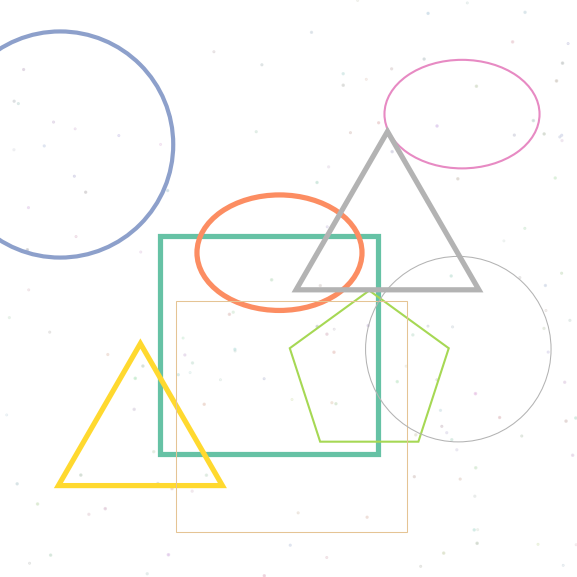[{"shape": "square", "thickness": 2.5, "radius": 0.94, "center": [0.465, 0.401]}, {"shape": "oval", "thickness": 2.5, "radius": 0.71, "center": [0.484, 0.562]}, {"shape": "circle", "thickness": 2, "radius": 0.98, "center": [0.104, 0.749]}, {"shape": "oval", "thickness": 1, "radius": 0.67, "center": [0.8, 0.802]}, {"shape": "pentagon", "thickness": 1, "radius": 0.72, "center": [0.639, 0.351]}, {"shape": "triangle", "thickness": 2.5, "radius": 0.82, "center": [0.243, 0.24]}, {"shape": "square", "thickness": 0.5, "radius": 1.0, "center": [0.504, 0.278]}, {"shape": "triangle", "thickness": 2.5, "radius": 0.91, "center": [0.671, 0.589]}, {"shape": "circle", "thickness": 0.5, "radius": 0.8, "center": [0.794, 0.395]}]